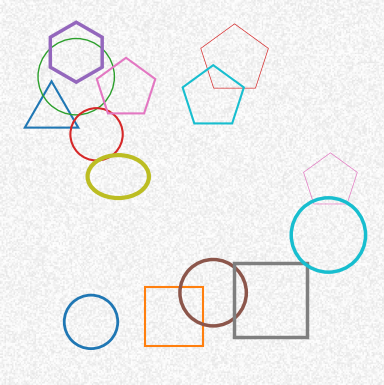[{"shape": "triangle", "thickness": 1.5, "radius": 0.4, "center": [0.134, 0.709]}, {"shape": "circle", "thickness": 2, "radius": 0.35, "center": [0.236, 0.164]}, {"shape": "square", "thickness": 1.5, "radius": 0.38, "center": [0.452, 0.178]}, {"shape": "circle", "thickness": 1, "radius": 0.5, "center": [0.198, 0.801]}, {"shape": "circle", "thickness": 1.5, "radius": 0.34, "center": [0.251, 0.651]}, {"shape": "pentagon", "thickness": 0.5, "radius": 0.46, "center": [0.609, 0.846]}, {"shape": "hexagon", "thickness": 2.5, "radius": 0.39, "center": [0.198, 0.864]}, {"shape": "circle", "thickness": 2.5, "radius": 0.43, "center": [0.554, 0.24]}, {"shape": "pentagon", "thickness": 0.5, "radius": 0.37, "center": [0.858, 0.53]}, {"shape": "pentagon", "thickness": 1.5, "radius": 0.4, "center": [0.327, 0.77]}, {"shape": "square", "thickness": 2.5, "radius": 0.48, "center": [0.702, 0.221]}, {"shape": "oval", "thickness": 3, "radius": 0.4, "center": [0.307, 0.541]}, {"shape": "circle", "thickness": 2.5, "radius": 0.48, "center": [0.853, 0.39]}, {"shape": "pentagon", "thickness": 1.5, "radius": 0.42, "center": [0.554, 0.747]}]